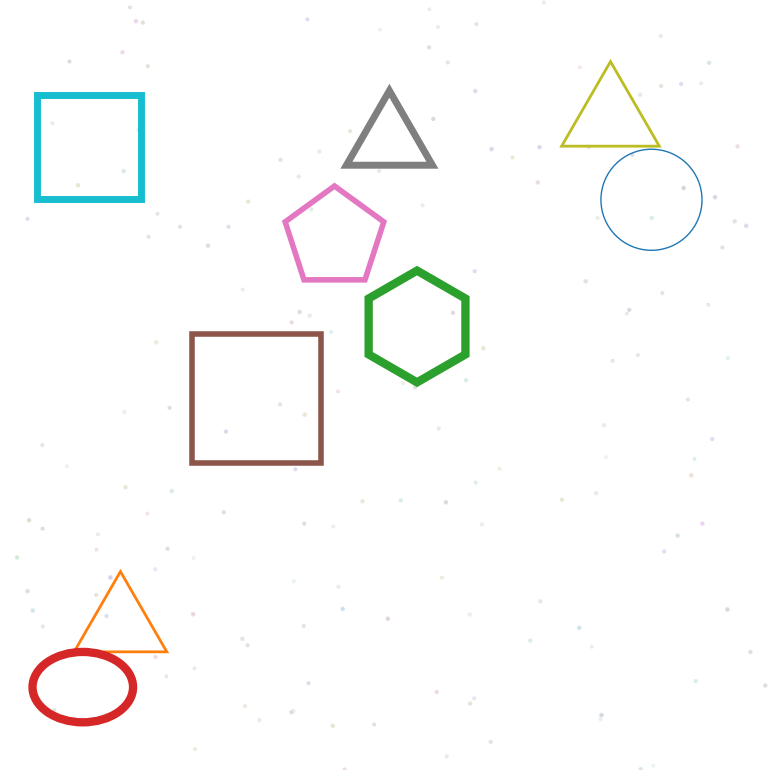[{"shape": "circle", "thickness": 0.5, "radius": 0.33, "center": [0.846, 0.741]}, {"shape": "triangle", "thickness": 1, "radius": 0.35, "center": [0.156, 0.188]}, {"shape": "hexagon", "thickness": 3, "radius": 0.36, "center": [0.542, 0.576]}, {"shape": "oval", "thickness": 3, "radius": 0.33, "center": [0.108, 0.108]}, {"shape": "square", "thickness": 2, "radius": 0.42, "center": [0.333, 0.483]}, {"shape": "pentagon", "thickness": 2, "radius": 0.34, "center": [0.434, 0.691]}, {"shape": "triangle", "thickness": 2.5, "radius": 0.32, "center": [0.506, 0.818]}, {"shape": "triangle", "thickness": 1, "radius": 0.37, "center": [0.793, 0.847]}, {"shape": "square", "thickness": 2.5, "radius": 0.34, "center": [0.116, 0.809]}]